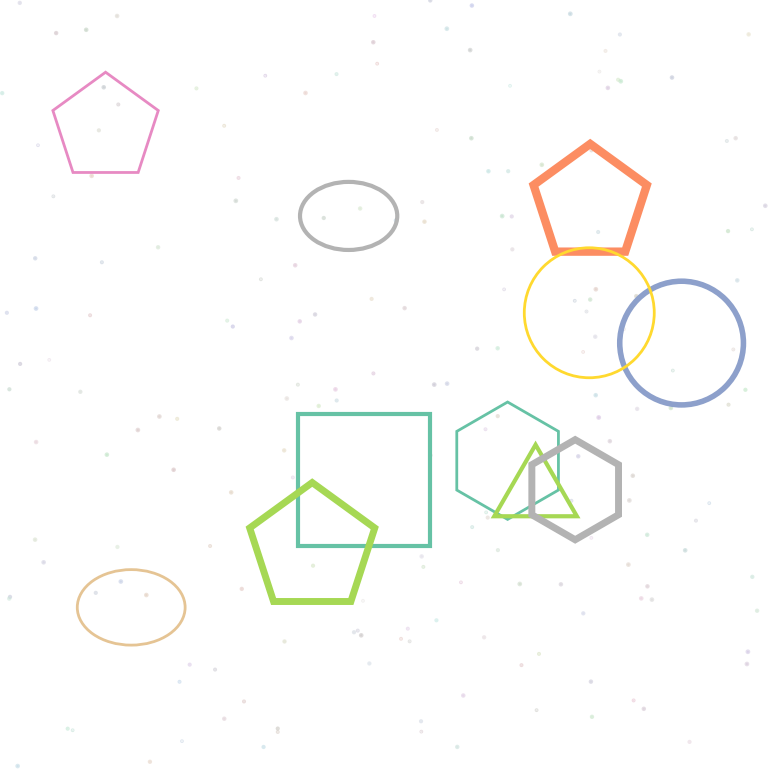[{"shape": "hexagon", "thickness": 1, "radius": 0.38, "center": [0.659, 0.402]}, {"shape": "square", "thickness": 1.5, "radius": 0.43, "center": [0.472, 0.377]}, {"shape": "pentagon", "thickness": 3, "radius": 0.39, "center": [0.767, 0.736]}, {"shape": "circle", "thickness": 2, "radius": 0.4, "center": [0.885, 0.554]}, {"shape": "pentagon", "thickness": 1, "radius": 0.36, "center": [0.137, 0.834]}, {"shape": "pentagon", "thickness": 2.5, "radius": 0.43, "center": [0.405, 0.288]}, {"shape": "triangle", "thickness": 1.5, "radius": 0.31, "center": [0.696, 0.361]}, {"shape": "circle", "thickness": 1, "radius": 0.42, "center": [0.765, 0.594]}, {"shape": "oval", "thickness": 1, "radius": 0.35, "center": [0.17, 0.211]}, {"shape": "oval", "thickness": 1.5, "radius": 0.32, "center": [0.453, 0.72]}, {"shape": "hexagon", "thickness": 2.5, "radius": 0.32, "center": [0.747, 0.364]}]